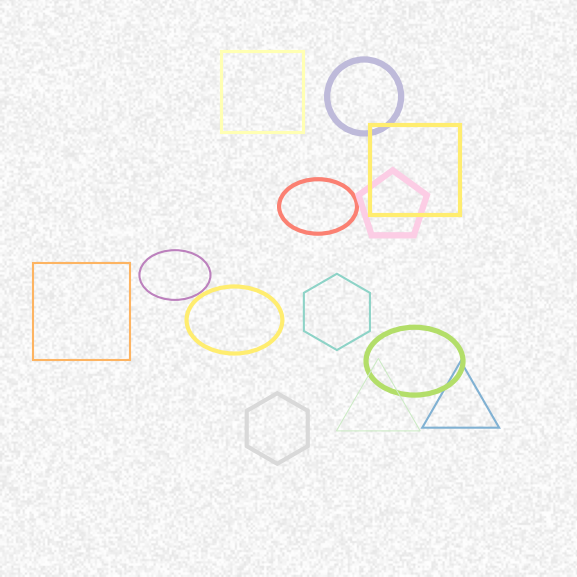[{"shape": "hexagon", "thickness": 1, "radius": 0.33, "center": [0.583, 0.459]}, {"shape": "square", "thickness": 1.5, "radius": 0.35, "center": [0.453, 0.841]}, {"shape": "circle", "thickness": 3, "radius": 0.32, "center": [0.631, 0.832]}, {"shape": "oval", "thickness": 2, "radius": 0.34, "center": [0.551, 0.642]}, {"shape": "triangle", "thickness": 1, "radius": 0.38, "center": [0.798, 0.297]}, {"shape": "square", "thickness": 1, "radius": 0.42, "center": [0.141, 0.46]}, {"shape": "oval", "thickness": 2.5, "radius": 0.42, "center": [0.718, 0.374]}, {"shape": "pentagon", "thickness": 3, "radius": 0.31, "center": [0.68, 0.642]}, {"shape": "hexagon", "thickness": 2, "radius": 0.31, "center": [0.48, 0.257]}, {"shape": "oval", "thickness": 1, "radius": 0.31, "center": [0.303, 0.523]}, {"shape": "triangle", "thickness": 0.5, "radius": 0.42, "center": [0.655, 0.295]}, {"shape": "square", "thickness": 2, "radius": 0.39, "center": [0.719, 0.705]}, {"shape": "oval", "thickness": 2, "radius": 0.41, "center": [0.406, 0.445]}]